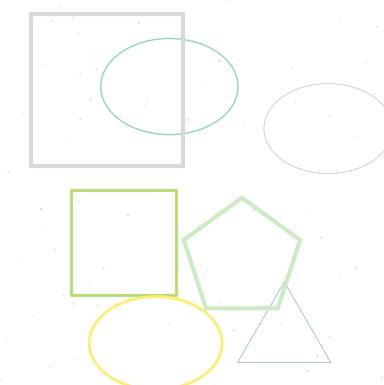[{"shape": "oval", "thickness": 1, "radius": 0.89, "center": [0.44, 0.775]}, {"shape": "oval", "thickness": 0.5, "radius": 0.83, "center": [0.852, 0.666]}, {"shape": "triangle", "thickness": 0.5, "radius": 0.7, "center": [0.738, 0.128]}, {"shape": "square", "thickness": 2, "radius": 0.68, "center": [0.32, 0.371]}, {"shape": "square", "thickness": 3, "radius": 0.98, "center": [0.278, 0.766]}, {"shape": "pentagon", "thickness": 3, "radius": 0.79, "center": [0.628, 0.328]}, {"shape": "oval", "thickness": 2, "radius": 0.86, "center": [0.404, 0.109]}]